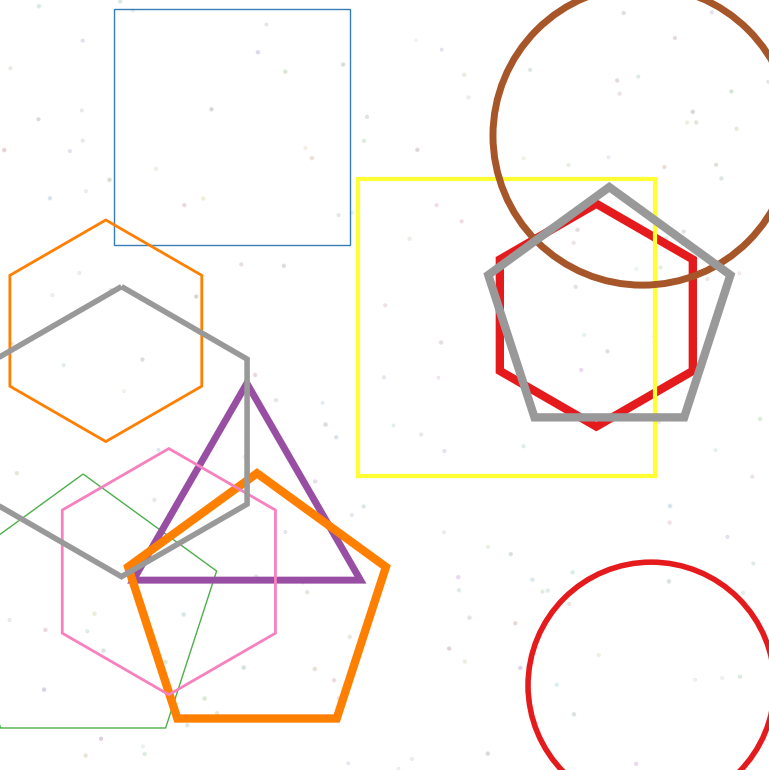[{"shape": "hexagon", "thickness": 3, "radius": 0.72, "center": [0.774, 0.591]}, {"shape": "circle", "thickness": 2, "radius": 0.8, "center": [0.846, 0.11]}, {"shape": "square", "thickness": 0.5, "radius": 0.77, "center": [0.302, 0.835]}, {"shape": "pentagon", "thickness": 0.5, "radius": 0.91, "center": [0.108, 0.202]}, {"shape": "triangle", "thickness": 2.5, "radius": 0.85, "center": [0.321, 0.332]}, {"shape": "pentagon", "thickness": 3, "radius": 0.88, "center": [0.334, 0.209]}, {"shape": "hexagon", "thickness": 1, "radius": 0.72, "center": [0.137, 0.57]}, {"shape": "square", "thickness": 1.5, "radius": 0.96, "center": [0.658, 0.575]}, {"shape": "circle", "thickness": 2.5, "radius": 0.97, "center": [0.834, 0.824]}, {"shape": "hexagon", "thickness": 1, "radius": 0.8, "center": [0.219, 0.258]}, {"shape": "pentagon", "thickness": 3, "radius": 0.83, "center": [0.791, 0.592]}, {"shape": "hexagon", "thickness": 2, "radius": 0.94, "center": [0.158, 0.439]}]